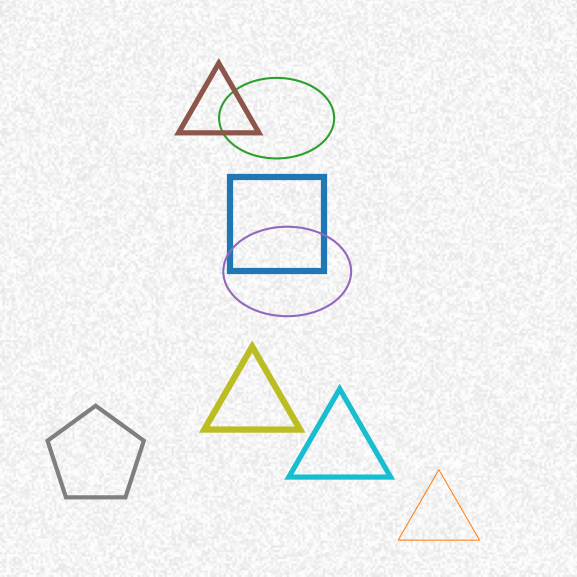[{"shape": "square", "thickness": 3, "radius": 0.41, "center": [0.48, 0.612]}, {"shape": "triangle", "thickness": 0.5, "radius": 0.41, "center": [0.76, 0.105]}, {"shape": "oval", "thickness": 1, "radius": 0.5, "center": [0.479, 0.795]}, {"shape": "oval", "thickness": 1, "radius": 0.55, "center": [0.497, 0.529]}, {"shape": "triangle", "thickness": 2.5, "radius": 0.4, "center": [0.379, 0.809]}, {"shape": "pentagon", "thickness": 2, "radius": 0.44, "center": [0.166, 0.209]}, {"shape": "triangle", "thickness": 3, "radius": 0.48, "center": [0.437, 0.303]}, {"shape": "triangle", "thickness": 2.5, "radius": 0.51, "center": [0.588, 0.224]}]